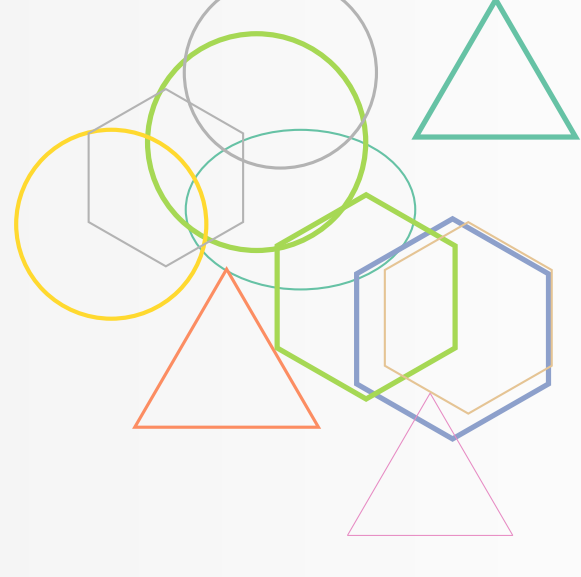[{"shape": "triangle", "thickness": 2.5, "radius": 0.79, "center": [0.853, 0.841]}, {"shape": "oval", "thickness": 1, "radius": 0.99, "center": [0.517, 0.636]}, {"shape": "triangle", "thickness": 1.5, "radius": 0.91, "center": [0.39, 0.351]}, {"shape": "hexagon", "thickness": 2.5, "radius": 0.95, "center": [0.779, 0.43]}, {"shape": "triangle", "thickness": 0.5, "radius": 0.82, "center": [0.74, 0.154]}, {"shape": "hexagon", "thickness": 2.5, "radius": 0.88, "center": [0.63, 0.485]}, {"shape": "circle", "thickness": 2.5, "radius": 0.94, "center": [0.442, 0.753]}, {"shape": "circle", "thickness": 2, "radius": 0.82, "center": [0.191, 0.611]}, {"shape": "hexagon", "thickness": 1, "radius": 0.83, "center": [0.806, 0.449]}, {"shape": "hexagon", "thickness": 1, "radius": 0.77, "center": [0.285, 0.691]}, {"shape": "circle", "thickness": 1.5, "radius": 0.83, "center": [0.482, 0.873]}]